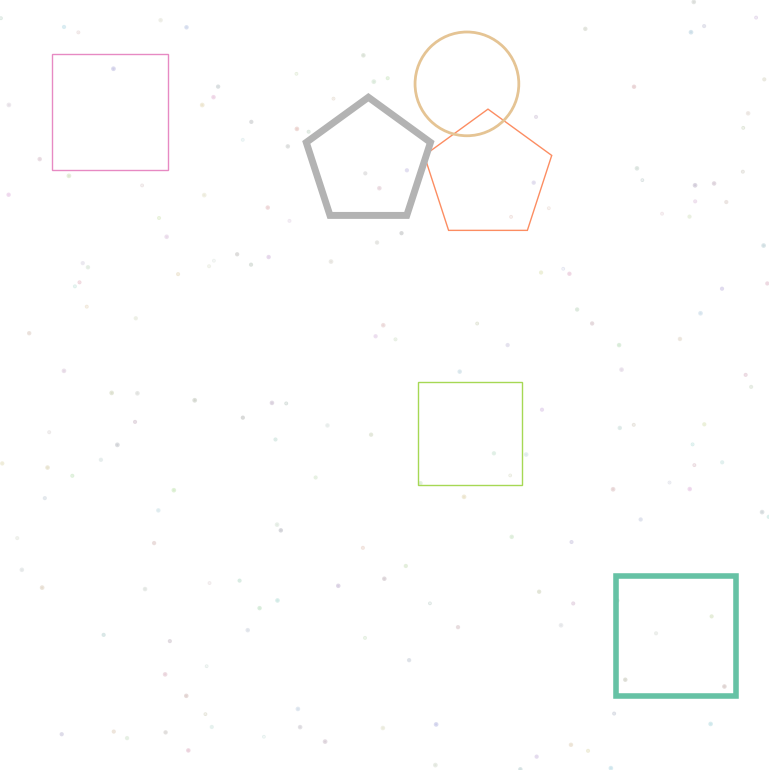[{"shape": "square", "thickness": 2, "radius": 0.39, "center": [0.878, 0.174]}, {"shape": "pentagon", "thickness": 0.5, "radius": 0.44, "center": [0.634, 0.771]}, {"shape": "square", "thickness": 0.5, "radius": 0.38, "center": [0.143, 0.855]}, {"shape": "square", "thickness": 0.5, "radius": 0.34, "center": [0.61, 0.437]}, {"shape": "circle", "thickness": 1, "radius": 0.34, "center": [0.606, 0.891]}, {"shape": "pentagon", "thickness": 2.5, "radius": 0.42, "center": [0.478, 0.789]}]